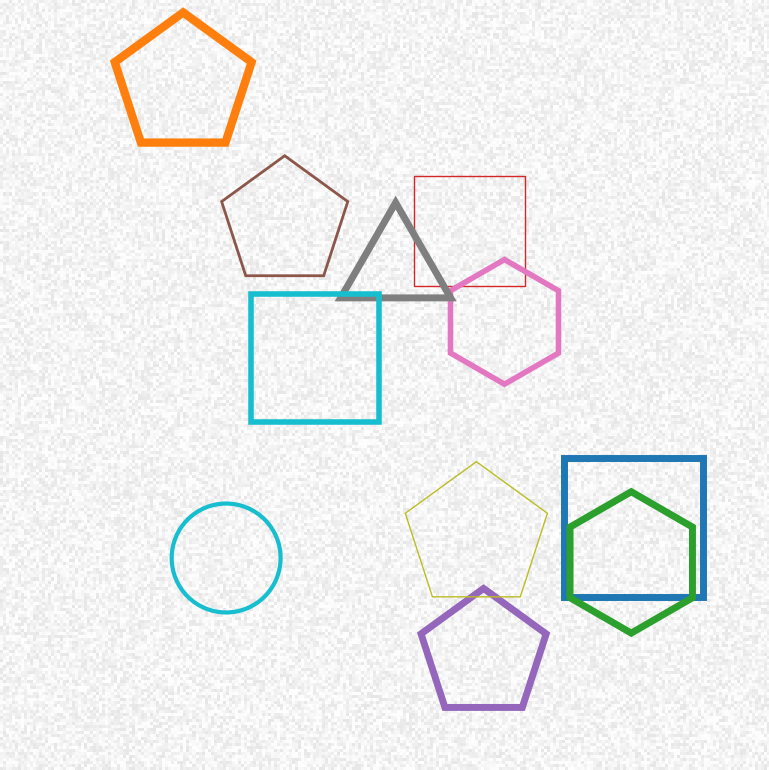[{"shape": "square", "thickness": 2.5, "radius": 0.45, "center": [0.823, 0.315]}, {"shape": "pentagon", "thickness": 3, "radius": 0.47, "center": [0.238, 0.89]}, {"shape": "hexagon", "thickness": 2.5, "radius": 0.46, "center": [0.82, 0.27]}, {"shape": "square", "thickness": 0.5, "radius": 0.36, "center": [0.61, 0.699]}, {"shape": "pentagon", "thickness": 2.5, "radius": 0.43, "center": [0.628, 0.15]}, {"shape": "pentagon", "thickness": 1, "radius": 0.43, "center": [0.37, 0.712]}, {"shape": "hexagon", "thickness": 2, "radius": 0.4, "center": [0.655, 0.582]}, {"shape": "triangle", "thickness": 2.5, "radius": 0.41, "center": [0.514, 0.654]}, {"shape": "pentagon", "thickness": 0.5, "radius": 0.49, "center": [0.619, 0.303]}, {"shape": "circle", "thickness": 1.5, "radius": 0.35, "center": [0.294, 0.275]}, {"shape": "square", "thickness": 2, "radius": 0.42, "center": [0.409, 0.535]}]